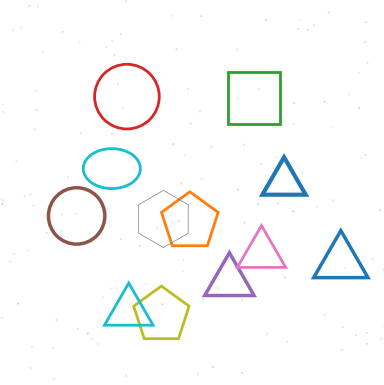[{"shape": "triangle", "thickness": 3, "radius": 0.32, "center": [0.738, 0.527]}, {"shape": "triangle", "thickness": 2.5, "radius": 0.41, "center": [0.885, 0.32]}, {"shape": "pentagon", "thickness": 2, "radius": 0.39, "center": [0.493, 0.424]}, {"shape": "square", "thickness": 2, "radius": 0.34, "center": [0.661, 0.745]}, {"shape": "circle", "thickness": 2, "radius": 0.42, "center": [0.33, 0.749]}, {"shape": "triangle", "thickness": 2.5, "radius": 0.37, "center": [0.596, 0.269]}, {"shape": "circle", "thickness": 2.5, "radius": 0.37, "center": [0.199, 0.439]}, {"shape": "triangle", "thickness": 2, "radius": 0.36, "center": [0.679, 0.342]}, {"shape": "hexagon", "thickness": 0.5, "radius": 0.37, "center": [0.425, 0.431]}, {"shape": "pentagon", "thickness": 2, "radius": 0.38, "center": [0.419, 0.181]}, {"shape": "oval", "thickness": 2, "radius": 0.37, "center": [0.29, 0.562]}, {"shape": "triangle", "thickness": 2, "radius": 0.37, "center": [0.334, 0.192]}]